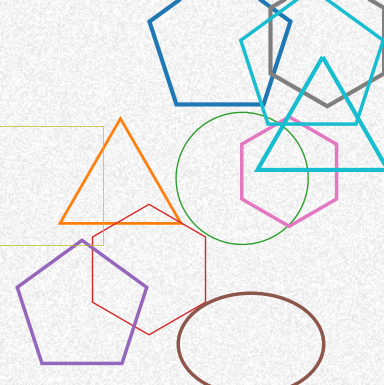[{"shape": "pentagon", "thickness": 3, "radius": 0.96, "center": [0.571, 0.884]}, {"shape": "triangle", "thickness": 2, "radius": 0.91, "center": [0.313, 0.511]}, {"shape": "circle", "thickness": 1, "radius": 0.86, "center": [0.629, 0.537]}, {"shape": "hexagon", "thickness": 1, "radius": 0.85, "center": [0.387, 0.3]}, {"shape": "pentagon", "thickness": 2.5, "radius": 0.88, "center": [0.213, 0.199]}, {"shape": "oval", "thickness": 2.5, "radius": 0.94, "center": [0.652, 0.106]}, {"shape": "hexagon", "thickness": 2.5, "radius": 0.71, "center": [0.751, 0.554]}, {"shape": "hexagon", "thickness": 3, "radius": 0.85, "center": [0.85, 0.894]}, {"shape": "square", "thickness": 0.5, "radius": 0.77, "center": [0.114, 0.519]}, {"shape": "triangle", "thickness": 3, "radius": 0.98, "center": [0.838, 0.656]}, {"shape": "pentagon", "thickness": 2.5, "radius": 0.97, "center": [0.81, 0.835]}]